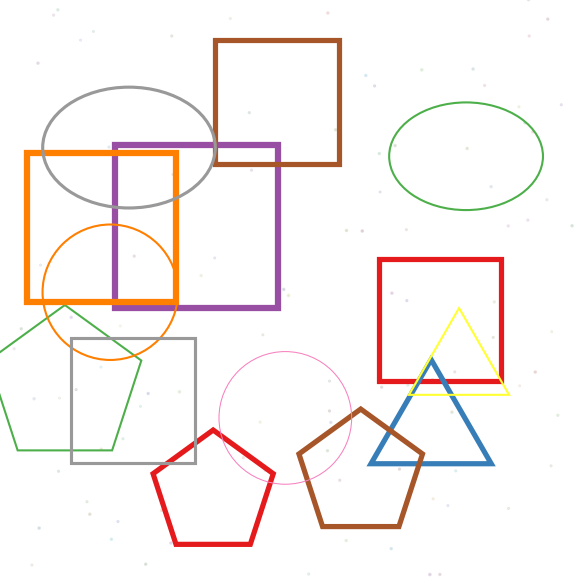[{"shape": "pentagon", "thickness": 2.5, "radius": 0.55, "center": [0.369, 0.145]}, {"shape": "square", "thickness": 2.5, "radius": 0.53, "center": [0.761, 0.445]}, {"shape": "triangle", "thickness": 2.5, "radius": 0.6, "center": [0.747, 0.256]}, {"shape": "oval", "thickness": 1, "radius": 0.67, "center": [0.807, 0.729]}, {"shape": "pentagon", "thickness": 1, "radius": 0.7, "center": [0.112, 0.332]}, {"shape": "square", "thickness": 3, "radius": 0.71, "center": [0.34, 0.606]}, {"shape": "square", "thickness": 3, "radius": 0.64, "center": [0.176, 0.605]}, {"shape": "circle", "thickness": 1, "radius": 0.59, "center": [0.191, 0.493]}, {"shape": "triangle", "thickness": 1, "radius": 0.5, "center": [0.795, 0.365]}, {"shape": "square", "thickness": 2.5, "radius": 0.54, "center": [0.479, 0.823]}, {"shape": "pentagon", "thickness": 2.5, "radius": 0.56, "center": [0.625, 0.178]}, {"shape": "circle", "thickness": 0.5, "radius": 0.57, "center": [0.494, 0.275]}, {"shape": "square", "thickness": 1.5, "radius": 0.54, "center": [0.23, 0.305]}, {"shape": "oval", "thickness": 1.5, "radius": 0.75, "center": [0.223, 0.744]}]